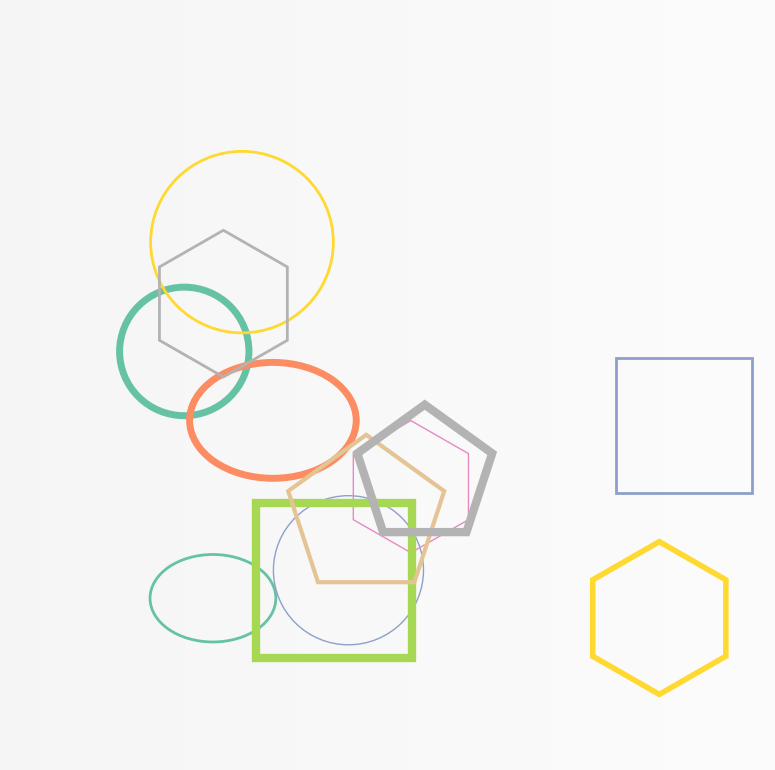[{"shape": "oval", "thickness": 1, "radius": 0.41, "center": [0.275, 0.223]}, {"shape": "circle", "thickness": 2.5, "radius": 0.42, "center": [0.238, 0.544]}, {"shape": "oval", "thickness": 2.5, "radius": 0.54, "center": [0.352, 0.454]}, {"shape": "square", "thickness": 1, "radius": 0.44, "center": [0.882, 0.448]}, {"shape": "circle", "thickness": 0.5, "radius": 0.48, "center": [0.45, 0.259]}, {"shape": "hexagon", "thickness": 0.5, "radius": 0.43, "center": [0.53, 0.368]}, {"shape": "square", "thickness": 3, "radius": 0.5, "center": [0.431, 0.246]}, {"shape": "hexagon", "thickness": 2, "radius": 0.5, "center": [0.851, 0.197]}, {"shape": "circle", "thickness": 1, "radius": 0.59, "center": [0.312, 0.686]}, {"shape": "pentagon", "thickness": 1.5, "radius": 0.53, "center": [0.473, 0.33]}, {"shape": "hexagon", "thickness": 1, "radius": 0.48, "center": [0.288, 0.606]}, {"shape": "pentagon", "thickness": 3, "radius": 0.46, "center": [0.548, 0.383]}]